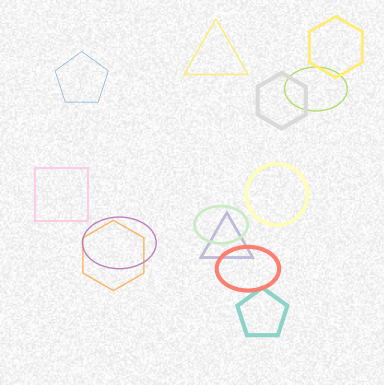[{"shape": "pentagon", "thickness": 3, "radius": 0.34, "center": [0.681, 0.185]}, {"shape": "circle", "thickness": 2.5, "radius": 0.4, "center": [0.719, 0.495]}, {"shape": "triangle", "thickness": 2, "radius": 0.39, "center": [0.589, 0.37]}, {"shape": "oval", "thickness": 3, "radius": 0.41, "center": [0.644, 0.302]}, {"shape": "pentagon", "thickness": 0.5, "radius": 0.36, "center": [0.212, 0.794]}, {"shape": "hexagon", "thickness": 1, "radius": 0.46, "center": [0.294, 0.337]}, {"shape": "oval", "thickness": 1, "radius": 0.41, "center": [0.821, 0.769]}, {"shape": "square", "thickness": 1.5, "radius": 0.34, "center": [0.161, 0.495]}, {"shape": "hexagon", "thickness": 3, "radius": 0.36, "center": [0.732, 0.738]}, {"shape": "oval", "thickness": 1, "radius": 0.48, "center": [0.31, 0.369]}, {"shape": "oval", "thickness": 2, "radius": 0.35, "center": [0.574, 0.416]}, {"shape": "triangle", "thickness": 1, "radius": 0.48, "center": [0.561, 0.855]}, {"shape": "hexagon", "thickness": 2, "radius": 0.4, "center": [0.872, 0.878]}]